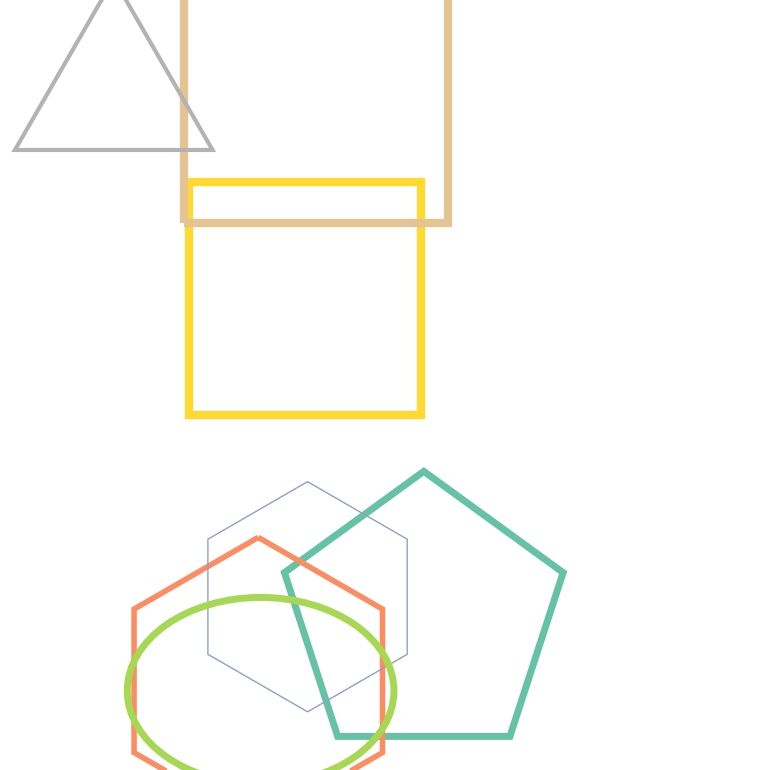[{"shape": "pentagon", "thickness": 2.5, "radius": 0.95, "center": [0.55, 0.198]}, {"shape": "hexagon", "thickness": 2, "radius": 0.93, "center": [0.335, 0.116]}, {"shape": "hexagon", "thickness": 0.5, "radius": 0.75, "center": [0.399, 0.225]}, {"shape": "oval", "thickness": 2.5, "radius": 0.87, "center": [0.338, 0.103]}, {"shape": "square", "thickness": 3, "radius": 0.75, "center": [0.396, 0.612]}, {"shape": "square", "thickness": 3, "radius": 0.86, "center": [0.411, 0.881]}, {"shape": "triangle", "thickness": 1.5, "radius": 0.74, "center": [0.148, 0.879]}]